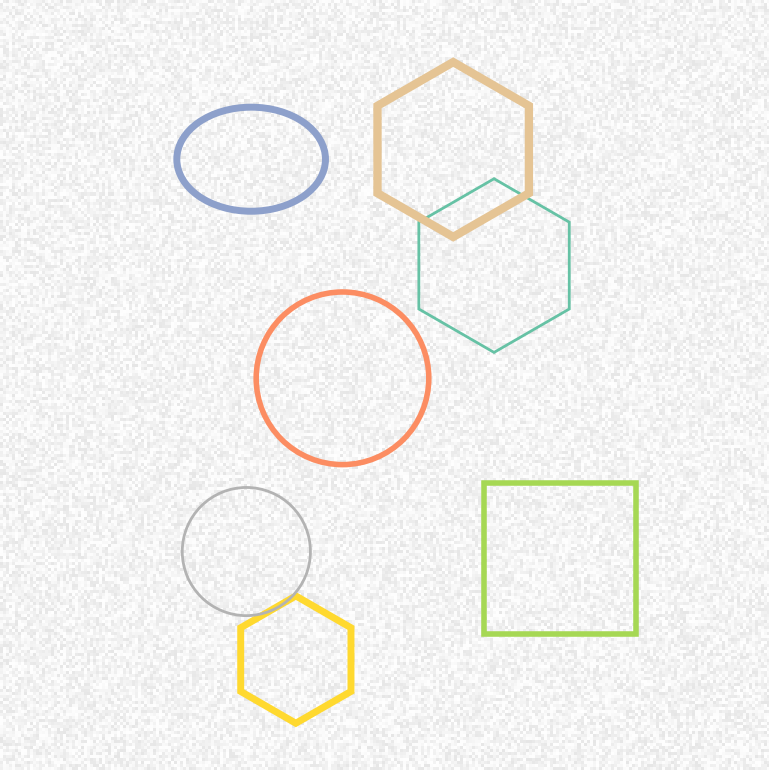[{"shape": "hexagon", "thickness": 1, "radius": 0.56, "center": [0.642, 0.655]}, {"shape": "circle", "thickness": 2, "radius": 0.56, "center": [0.445, 0.509]}, {"shape": "oval", "thickness": 2.5, "radius": 0.48, "center": [0.326, 0.793]}, {"shape": "square", "thickness": 2, "radius": 0.49, "center": [0.727, 0.275]}, {"shape": "hexagon", "thickness": 2.5, "radius": 0.41, "center": [0.384, 0.143]}, {"shape": "hexagon", "thickness": 3, "radius": 0.57, "center": [0.589, 0.806]}, {"shape": "circle", "thickness": 1, "radius": 0.42, "center": [0.32, 0.284]}]